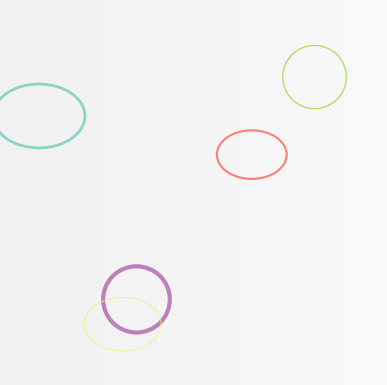[{"shape": "oval", "thickness": 2, "radius": 0.59, "center": [0.101, 0.699]}, {"shape": "oval", "thickness": 1.5, "radius": 0.45, "center": [0.65, 0.598]}, {"shape": "circle", "thickness": 1, "radius": 0.41, "center": [0.812, 0.8]}, {"shape": "circle", "thickness": 3, "radius": 0.43, "center": [0.352, 0.222]}, {"shape": "oval", "thickness": 0.5, "radius": 0.5, "center": [0.317, 0.158]}]